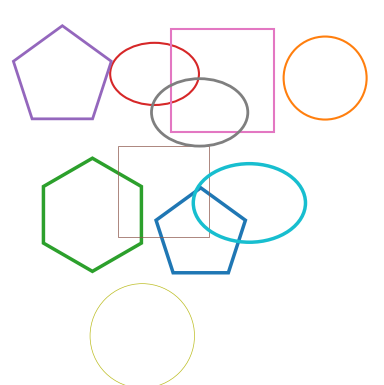[{"shape": "pentagon", "thickness": 2.5, "radius": 0.61, "center": [0.521, 0.39]}, {"shape": "circle", "thickness": 1.5, "radius": 0.54, "center": [0.844, 0.797]}, {"shape": "hexagon", "thickness": 2.5, "radius": 0.73, "center": [0.24, 0.442]}, {"shape": "oval", "thickness": 1.5, "radius": 0.58, "center": [0.401, 0.808]}, {"shape": "pentagon", "thickness": 2, "radius": 0.67, "center": [0.162, 0.799]}, {"shape": "square", "thickness": 0.5, "radius": 0.59, "center": [0.425, 0.503]}, {"shape": "square", "thickness": 1.5, "radius": 0.67, "center": [0.577, 0.792]}, {"shape": "oval", "thickness": 2, "radius": 0.63, "center": [0.519, 0.708]}, {"shape": "circle", "thickness": 0.5, "radius": 0.68, "center": [0.37, 0.128]}, {"shape": "oval", "thickness": 2.5, "radius": 0.73, "center": [0.648, 0.473]}]